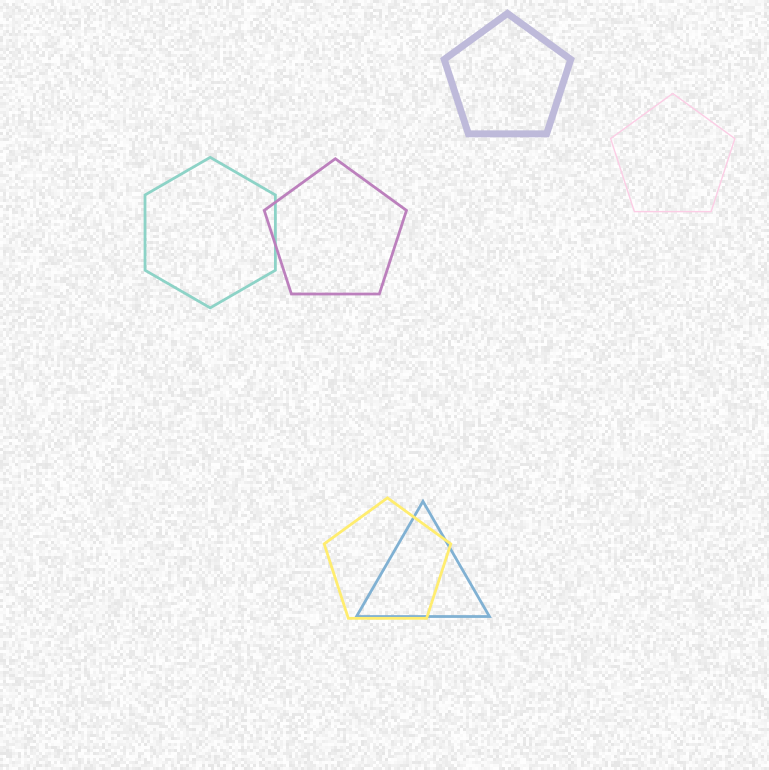[{"shape": "hexagon", "thickness": 1, "radius": 0.49, "center": [0.273, 0.698]}, {"shape": "pentagon", "thickness": 2.5, "radius": 0.43, "center": [0.659, 0.896]}, {"shape": "triangle", "thickness": 1, "radius": 0.5, "center": [0.549, 0.249]}, {"shape": "pentagon", "thickness": 0.5, "radius": 0.42, "center": [0.874, 0.794]}, {"shape": "pentagon", "thickness": 1, "radius": 0.49, "center": [0.436, 0.697]}, {"shape": "pentagon", "thickness": 1, "radius": 0.43, "center": [0.503, 0.267]}]